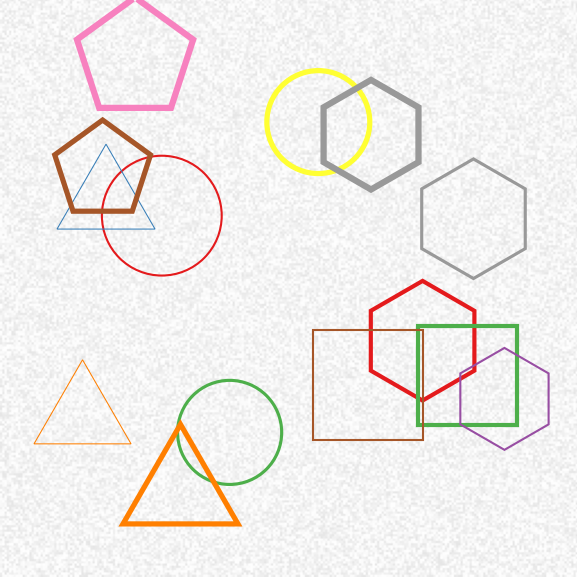[{"shape": "circle", "thickness": 1, "radius": 0.52, "center": [0.28, 0.626]}, {"shape": "hexagon", "thickness": 2, "radius": 0.52, "center": [0.732, 0.409]}, {"shape": "triangle", "thickness": 0.5, "radius": 0.49, "center": [0.184, 0.651]}, {"shape": "square", "thickness": 2, "radius": 0.43, "center": [0.81, 0.349]}, {"shape": "circle", "thickness": 1.5, "radius": 0.45, "center": [0.398, 0.25]}, {"shape": "hexagon", "thickness": 1, "radius": 0.44, "center": [0.874, 0.308]}, {"shape": "triangle", "thickness": 2.5, "radius": 0.57, "center": [0.313, 0.149]}, {"shape": "triangle", "thickness": 0.5, "radius": 0.49, "center": [0.143, 0.279]}, {"shape": "circle", "thickness": 2.5, "radius": 0.45, "center": [0.551, 0.788]}, {"shape": "square", "thickness": 1, "radius": 0.48, "center": [0.637, 0.332]}, {"shape": "pentagon", "thickness": 2.5, "radius": 0.44, "center": [0.178, 0.704]}, {"shape": "pentagon", "thickness": 3, "radius": 0.53, "center": [0.234, 0.898]}, {"shape": "hexagon", "thickness": 3, "radius": 0.47, "center": [0.642, 0.766]}, {"shape": "hexagon", "thickness": 1.5, "radius": 0.52, "center": [0.82, 0.62]}]